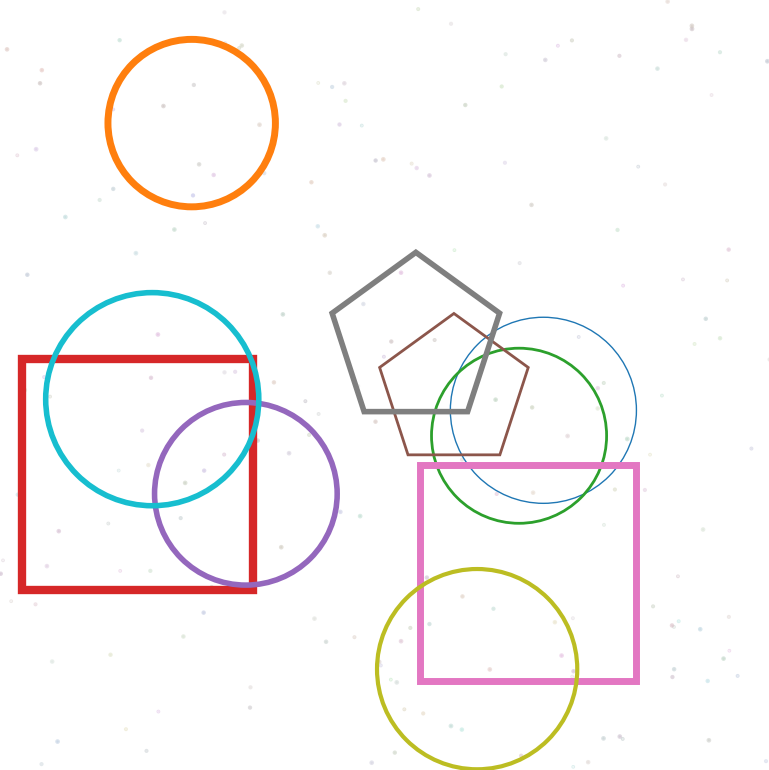[{"shape": "circle", "thickness": 0.5, "radius": 0.6, "center": [0.706, 0.467]}, {"shape": "circle", "thickness": 2.5, "radius": 0.54, "center": [0.249, 0.84]}, {"shape": "circle", "thickness": 1, "radius": 0.57, "center": [0.674, 0.434]}, {"shape": "square", "thickness": 3, "radius": 0.75, "center": [0.179, 0.384]}, {"shape": "circle", "thickness": 2, "radius": 0.59, "center": [0.319, 0.359]}, {"shape": "pentagon", "thickness": 1, "radius": 0.51, "center": [0.59, 0.491]}, {"shape": "square", "thickness": 2.5, "radius": 0.7, "center": [0.686, 0.256]}, {"shape": "pentagon", "thickness": 2, "radius": 0.57, "center": [0.54, 0.558]}, {"shape": "circle", "thickness": 1.5, "radius": 0.65, "center": [0.62, 0.131]}, {"shape": "circle", "thickness": 2, "radius": 0.69, "center": [0.198, 0.482]}]